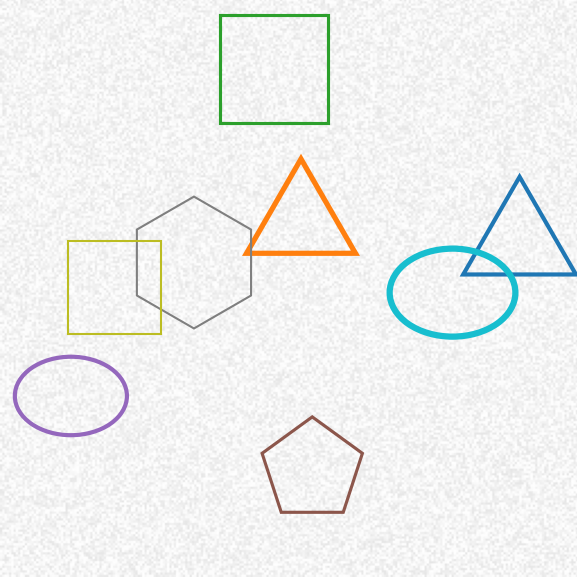[{"shape": "triangle", "thickness": 2, "radius": 0.56, "center": [0.9, 0.58]}, {"shape": "triangle", "thickness": 2.5, "radius": 0.54, "center": [0.521, 0.615]}, {"shape": "square", "thickness": 1.5, "radius": 0.47, "center": [0.475, 0.879]}, {"shape": "oval", "thickness": 2, "radius": 0.49, "center": [0.123, 0.313]}, {"shape": "pentagon", "thickness": 1.5, "radius": 0.46, "center": [0.541, 0.186]}, {"shape": "hexagon", "thickness": 1, "radius": 0.57, "center": [0.336, 0.545]}, {"shape": "square", "thickness": 1, "radius": 0.4, "center": [0.199, 0.501]}, {"shape": "oval", "thickness": 3, "radius": 0.54, "center": [0.784, 0.492]}]